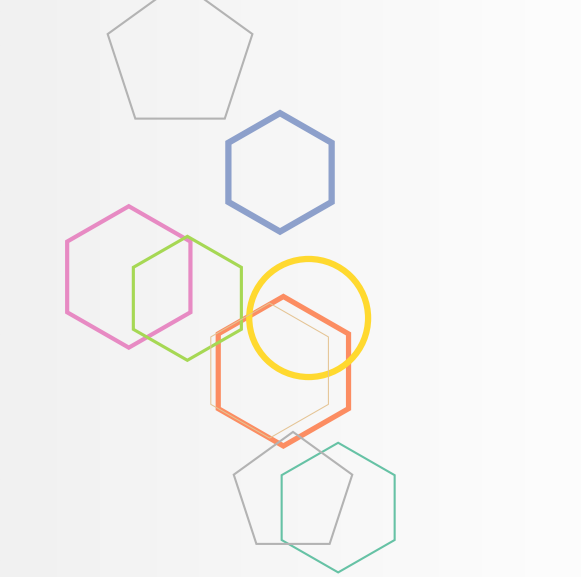[{"shape": "hexagon", "thickness": 1, "radius": 0.56, "center": [0.582, 0.12]}, {"shape": "hexagon", "thickness": 2.5, "radius": 0.65, "center": [0.488, 0.356]}, {"shape": "hexagon", "thickness": 3, "radius": 0.51, "center": [0.482, 0.701]}, {"shape": "hexagon", "thickness": 2, "radius": 0.61, "center": [0.222, 0.52]}, {"shape": "hexagon", "thickness": 1.5, "radius": 0.54, "center": [0.322, 0.483]}, {"shape": "circle", "thickness": 3, "radius": 0.51, "center": [0.531, 0.448]}, {"shape": "hexagon", "thickness": 0.5, "radius": 0.58, "center": [0.464, 0.357]}, {"shape": "pentagon", "thickness": 1, "radius": 0.65, "center": [0.31, 0.9]}, {"shape": "pentagon", "thickness": 1, "radius": 0.54, "center": [0.504, 0.144]}]